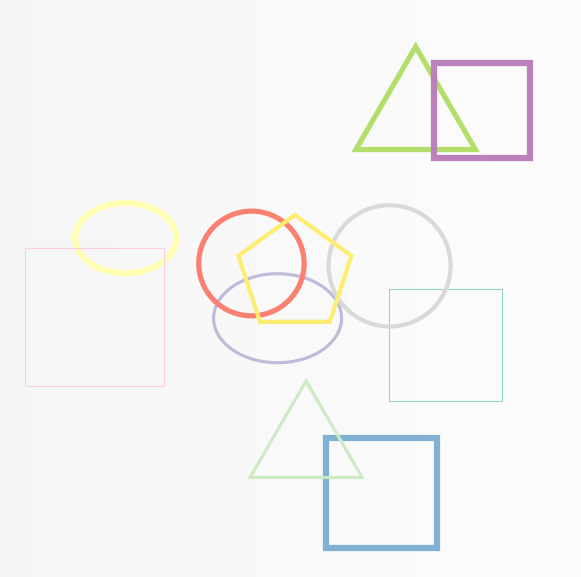[{"shape": "square", "thickness": 0.5, "radius": 0.48, "center": [0.766, 0.402]}, {"shape": "oval", "thickness": 3, "radius": 0.43, "center": [0.216, 0.587]}, {"shape": "oval", "thickness": 1.5, "radius": 0.55, "center": [0.478, 0.448]}, {"shape": "circle", "thickness": 2.5, "radius": 0.45, "center": [0.433, 0.543]}, {"shape": "square", "thickness": 3, "radius": 0.47, "center": [0.656, 0.145]}, {"shape": "triangle", "thickness": 2.5, "radius": 0.59, "center": [0.715, 0.8]}, {"shape": "square", "thickness": 0.5, "radius": 0.6, "center": [0.163, 0.45]}, {"shape": "circle", "thickness": 2, "radius": 0.52, "center": [0.67, 0.539]}, {"shape": "square", "thickness": 3, "radius": 0.41, "center": [0.83, 0.808]}, {"shape": "triangle", "thickness": 1.5, "radius": 0.56, "center": [0.527, 0.228]}, {"shape": "pentagon", "thickness": 2, "radius": 0.51, "center": [0.507, 0.525]}]